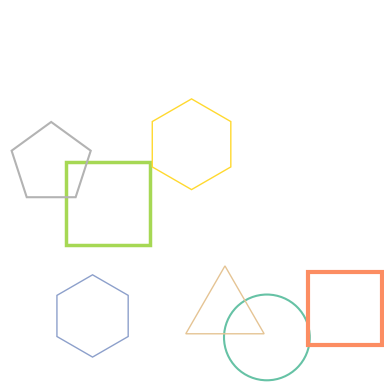[{"shape": "circle", "thickness": 1.5, "radius": 0.56, "center": [0.693, 0.124]}, {"shape": "square", "thickness": 3, "radius": 0.48, "center": [0.897, 0.199]}, {"shape": "hexagon", "thickness": 1, "radius": 0.53, "center": [0.24, 0.179]}, {"shape": "square", "thickness": 2.5, "radius": 0.54, "center": [0.28, 0.471]}, {"shape": "hexagon", "thickness": 1, "radius": 0.59, "center": [0.498, 0.625]}, {"shape": "triangle", "thickness": 1, "radius": 0.59, "center": [0.584, 0.192]}, {"shape": "pentagon", "thickness": 1.5, "radius": 0.54, "center": [0.133, 0.575]}]